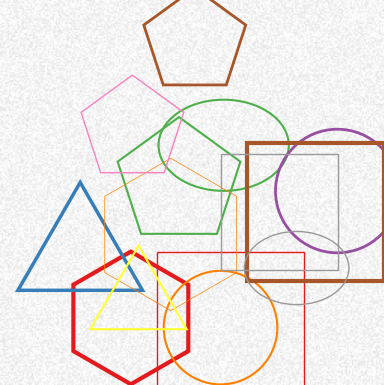[{"shape": "hexagon", "thickness": 3, "radius": 0.86, "center": [0.34, 0.174]}, {"shape": "square", "thickness": 1, "radius": 0.95, "center": [0.598, 0.153]}, {"shape": "triangle", "thickness": 2.5, "radius": 0.93, "center": [0.208, 0.339]}, {"shape": "oval", "thickness": 1.5, "radius": 0.85, "center": [0.581, 0.623]}, {"shape": "pentagon", "thickness": 1.5, "radius": 0.84, "center": [0.465, 0.528]}, {"shape": "circle", "thickness": 2, "radius": 0.8, "center": [0.876, 0.504]}, {"shape": "circle", "thickness": 1.5, "radius": 0.74, "center": [0.573, 0.149]}, {"shape": "hexagon", "thickness": 0.5, "radius": 0.99, "center": [0.443, 0.391]}, {"shape": "triangle", "thickness": 1.5, "radius": 0.72, "center": [0.36, 0.217]}, {"shape": "square", "thickness": 3, "radius": 0.89, "center": [0.819, 0.449]}, {"shape": "pentagon", "thickness": 2, "radius": 0.7, "center": [0.506, 0.892]}, {"shape": "pentagon", "thickness": 1, "radius": 0.7, "center": [0.344, 0.665]}, {"shape": "square", "thickness": 1, "radius": 0.76, "center": [0.726, 0.45]}, {"shape": "oval", "thickness": 1, "radius": 0.68, "center": [0.77, 0.304]}]